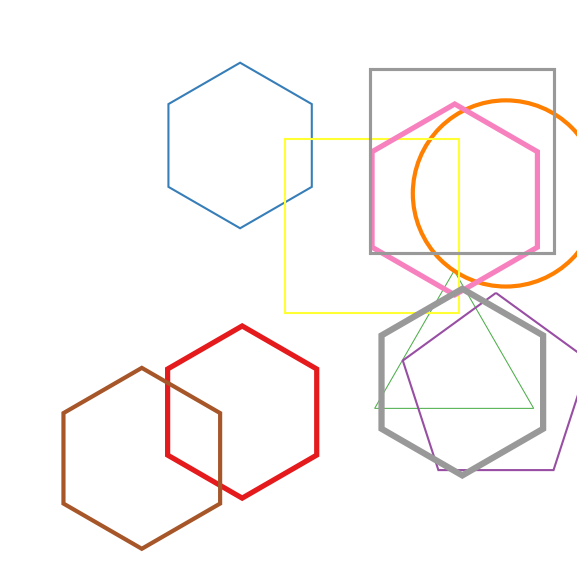[{"shape": "hexagon", "thickness": 2.5, "radius": 0.75, "center": [0.419, 0.286]}, {"shape": "hexagon", "thickness": 1, "radius": 0.72, "center": [0.416, 0.747]}, {"shape": "triangle", "thickness": 0.5, "radius": 0.79, "center": [0.786, 0.371]}, {"shape": "pentagon", "thickness": 1, "radius": 0.85, "center": [0.859, 0.322]}, {"shape": "circle", "thickness": 2, "radius": 0.81, "center": [0.876, 0.664]}, {"shape": "square", "thickness": 1, "radius": 0.75, "center": [0.644, 0.607]}, {"shape": "hexagon", "thickness": 2, "radius": 0.78, "center": [0.246, 0.205]}, {"shape": "hexagon", "thickness": 2.5, "radius": 0.83, "center": [0.787, 0.654]}, {"shape": "hexagon", "thickness": 3, "radius": 0.81, "center": [0.801, 0.337]}, {"shape": "square", "thickness": 1.5, "radius": 0.8, "center": [0.801, 0.72]}]